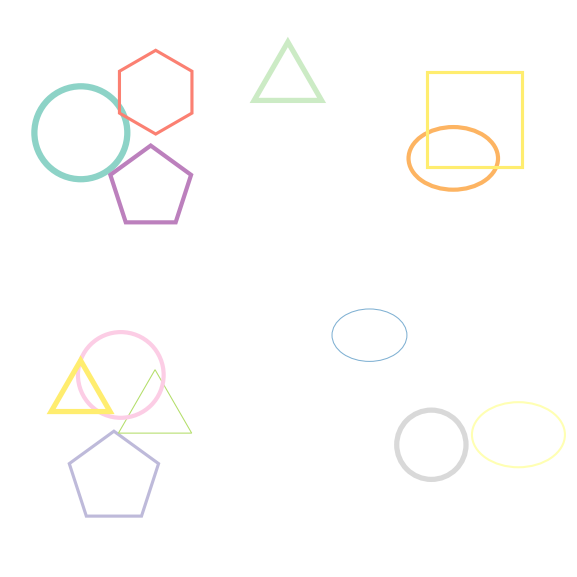[{"shape": "circle", "thickness": 3, "radius": 0.4, "center": [0.14, 0.769]}, {"shape": "oval", "thickness": 1, "radius": 0.4, "center": [0.898, 0.246]}, {"shape": "pentagon", "thickness": 1.5, "radius": 0.41, "center": [0.197, 0.171]}, {"shape": "hexagon", "thickness": 1.5, "radius": 0.36, "center": [0.27, 0.84]}, {"shape": "oval", "thickness": 0.5, "radius": 0.32, "center": [0.64, 0.419]}, {"shape": "oval", "thickness": 2, "radius": 0.39, "center": [0.785, 0.725]}, {"shape": "triangle", "thickness": 0.5, "radius": 0.37, "center": [0.268, 0.286]}, {"shape": "circle", "thickness": 2, "radius": 0.37, "center": [0.209, 0.35]}, {"shape": "circle", "thickness": 2.5, "radius": 0.3, "center": [0.747, 0.229]}, {"shape": "pentagon", "thickness": 2, "radius": 0.37, "center": [0.261, 0.674]}, {"shape": "triangle", "thickness": 2.5, "radius": 0.34, "center": [0.498, 0.859]}, {"shape": "triangle", "thickness": 2.5, "radius": 0.29, "center": [0.14, 0.316]}, {"shape": "square", "thickness": 1.5, "radius": 0.41, "center": [0.821, 0.792]}]